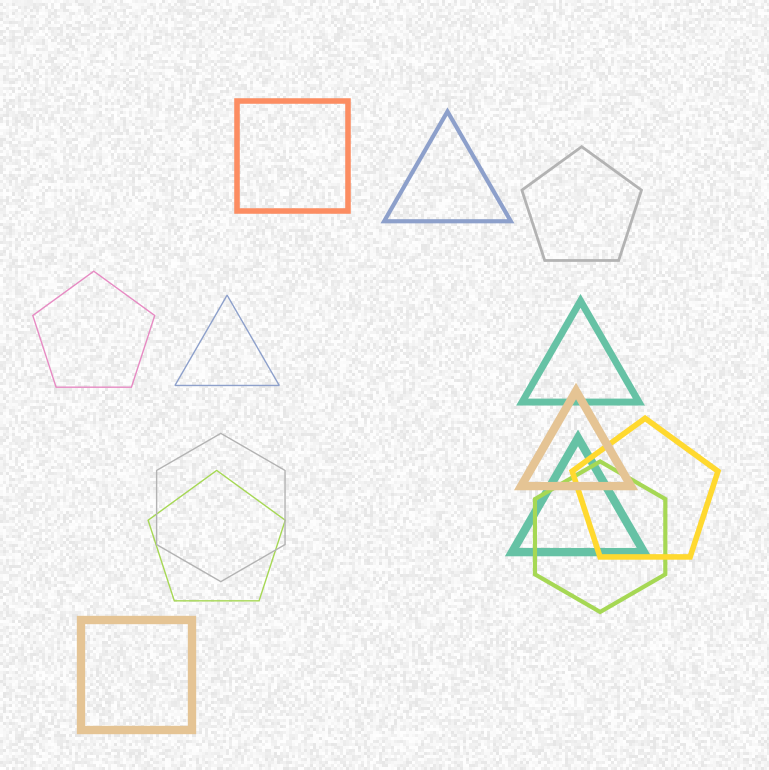[{"shape": "triangle", "thickness": 2.5, "radius": 0.44, "center": [0.754, 0.522]}, {"shape": "triangle", "thickness": 3, "radius": 0.49, "center": [0.751, 0.332]}, {"shape": "square", "thickness": 2, "radius": 0.36, "center": [0.38, 0.797]}, {"shape": "triangle", "thickness": 1.5, "radius": 0.48, "center": [0.581, 0.76]}, {"shape": "triangle", "thickness": 0.5, "radius": 0.39, "center": [0.295, 0.538]}, {"shape": "pentagon", "thickness": 0.5, "radius": 0.42, "center": [0.122, 0.565]}, {"shape": "hexagon", "thickness": 1.5, "radius": 0.49, "center": [0.779, 0.303]}, {"shape": "pentagon", "thickness": 0.5, "radius": 0.47, "center": [0.281, 0.295]}, {"shape": "pentagon", "thickness": 2, "radius": 0.5, "center": [0.838, 0.357]}, {"shape": "triangle", "thickness": 3, "radius": 0.41, "center": [0.748, 0.41]}, {"shape": "square", "thickness": 3, "radius": 0.36, "center": [0.177, 0.123]}, {"shape": "pentagon", "thickness": 1, "radius": 0.41, "center": [0.755, 0.728]}, {"shape": "hexagon", "thickness": 0.5, "radius": 0.48, "center": [0.287, 0.341]}]